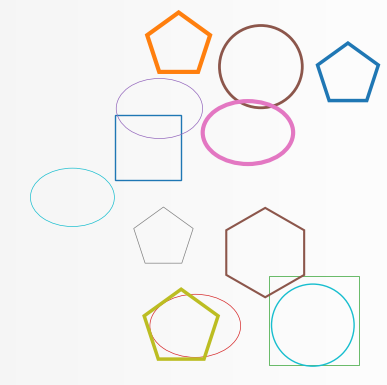[{"shape": "pentagon", "thickness": 2.5, "radius": 0.41, "center": [0.898, 0.806]}, {"shape": "square", "thickness": 1, "radius": 0.42, "center": [0.382, 0.617]}, {"shape": "pentagon", "thickness": 3, "radius": 0.43, "center": [0.461, 0.882]}, {"shape": "square", "thickness": 0.5, "radius": 0.58, "center": [0.811, 0.169]}, {"shape": "oval", "thickness": 0.5, "radius": 0.59, "center": [0.504, 0.154]}, {"shape": "oval", "thickness": 0.5, "radius": 0.56, "center": [0.411, 0.718]}, {"shape": "hexagon", "thickness": 1.5, "radius": 0.58, "center": [0.684, 0.344]}, {"shape": "circle", "thickness": 2, "radius": 0.53, "center": [0.673, 0.827]}, {"shape": "oval", "thickness": 3, "radius": 0.58, "center": [0.64, 0.656]}, {"shape": "pentagon", "thickness": 0.5, "radius": 0.4, "center": [0.422, 0.382]}, {"shape": "pentagon", "thickness": 2.5, "radius": 0.5, "center": [0.467, 0.148]}, {"shape": "circle", "thickness": 1, "radius": 0.53, "center": [0.807, 0.156]}, {"shape": "oval", "thickness": 0.5, "radius": 0.54, "center": [0.187, 0.487]}]